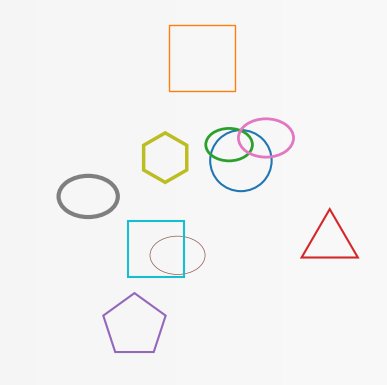[{"shape": "circle", "thickness": 1.5, "radius": 0.4, "center": [0.622, 0.583]}, {"shape": "square", "thickness": 1, "radius": 0.43, "center": [0.522, 0.85]}, {"shape": "oval", "thickness": 2, "radius": 0.3, "center": [0.591, 0.624]}, {"shape": "triangle", "thickness": 1.5, "radius": 0.42, "center": [0.851, 0.373]}, {"shape": "pentagon", "thickness": 1.5, "radius": 0.42, "center": [0.347, 0.154]}, {"shape": "oval", "thickness": 0.5, "radius": 0.36, "center": [0.458, 0.337]}, {"shape": "oval", "thickness": 2, "radius": 0.36, "center": [0.686, 0.642]}, {"shape": "oval", "thickness": 3, "radius": 0.38, "center": [0.228, 0.49]}, {"shape": "hexagon", "thickness": 2.5, "radius": 0.32, "center": [0.426, 0.591]}, {"shape": "square", "thickness": 1.5, "radius": 0.37, "center": [0.402, 0.354]}]